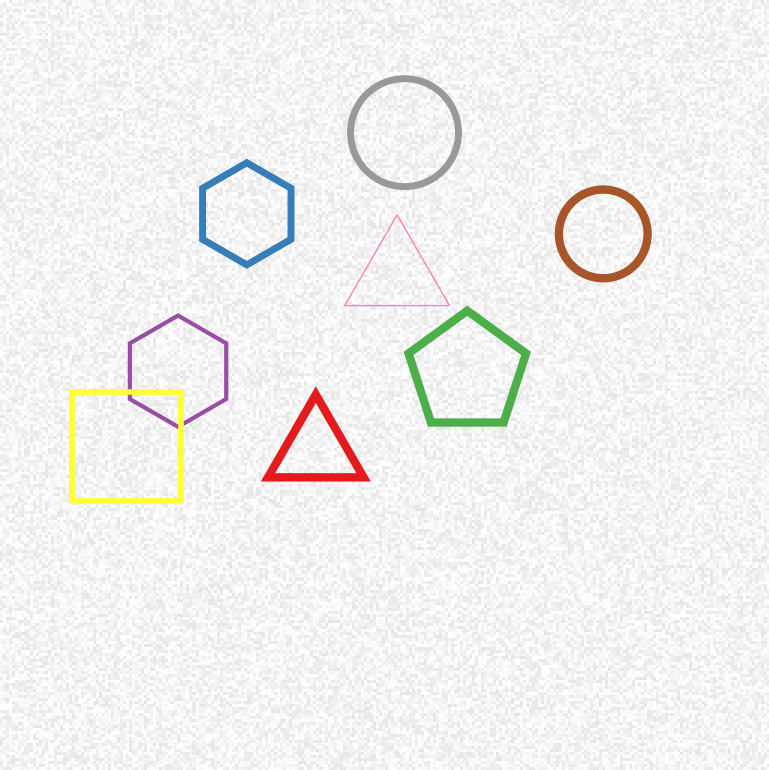[{"shape": "triangle", "thickness": 3, "radius": 0.36, "center": [0.41, 0.416]}, {"shape": "hexagon", "thickness": 2.5, "radius": 0.33, "center": [0.321, 0.722]}, {"shape": "pentagon", "thickness": 3, "radius": 0.4, "center": [0.607, 0.516]}, {"shape": "hexagon", "thickness": 1.5, "radius": 0.36, "center": [0.231, 0.518]}, {"shape": "square", "thickness": 2, "radius": 0.35, "center": [0.164, 0.421]}, {"shape": "circle", "thickness": 3, "radius": 0.29, "center": [0.783, 0.696]}, {"shape": "triangle", "thickness": 0.5, "radius": 0.39, "center": [0.516, 0.642]}, {"shape": "circle", "thickness": 2.5, "radius": 0.35, "center": [0.525, 0.828]}]